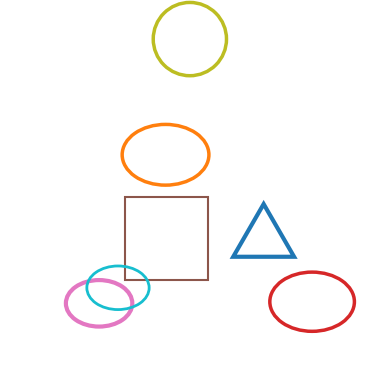[{"shape": "triangle", "thickness": 3, "radius": 0.46, "center": [0.685, 0.379]}, {"shape": "oval", "thickness": 2.5, "radius": 0.56, "center": [0.43, 0.598]}, {"shape": "oval", "thickness": 2.5, "radius": 0.55, "center": [0.811, 0.216]}, {"shape": "square", "thickness": 1.5, "radius": 0.53, "center": [0.432, 0.38]}, {"shape": "oval", "thickness": 3, "radius": 0.43, "center": [0.257, 0.212]}, {"shape": "circle", "thickness": 2.5, "radius": 0.48, "center": [0.493, 0.898]}, {"shape": "oval", "thickness": 2, "radius": 0.4, "center": [0.306, 0.253]}]